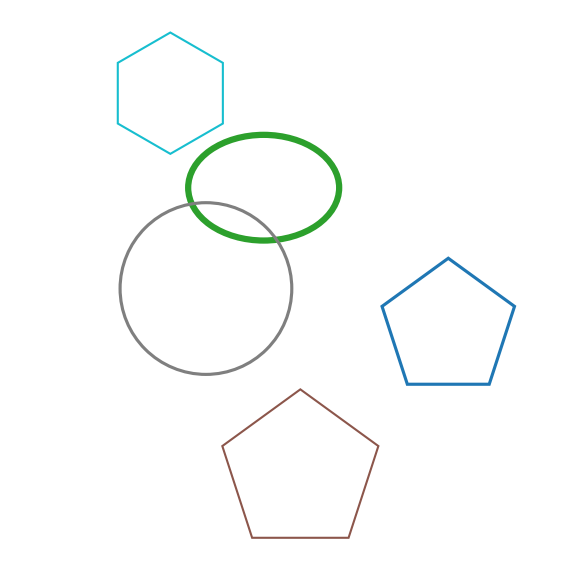[{"shape": "pentagon", "thickness": 1.5, "radius": 0.6, "center": [0.776, 0.431]}, {"shape": "oval", "thickness": 3, "radius": 0.65, "center": [0.457, 0.674]}, {"shape": "pentagon", "thickness": 1, "radius": 0.71, "center": [0.52, 0.183]}, {"shape": "circle", "thickness": 1.5, "radius": 0.74, "center": [0.357, 0.499]}, {"shape": "hexagon", "thickness": 1, "radius": 0.53, "center": [0.295, 0.838]}]